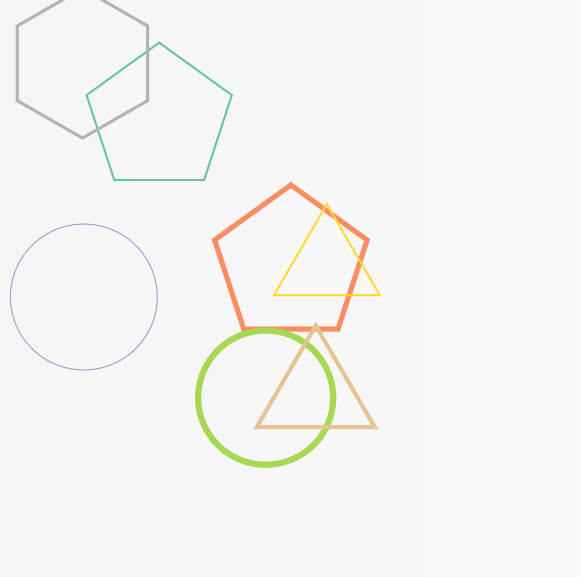[{"shape": "pentagon", "thickness": 1, "radius": 0.66, "center": [0.274, 0.794]}, {"shape": "pentagon", "thickness": 2.5, "radius": 0.69, "center": [0.5, 0.541]}, {"shape": "circle", "thickness": 0.5, "radius": 0.63, "center": [0.144, 0.485]}, {"shape": "circle", "thickness": 3, "radius": 0.58, "center": [0.457, 0.311]}, {"shape": "triangle", "thickness": 1, "radius": 0.53, "center": [0.562, 0.541]}, {"shape": "triangle", "thickness": 2, "radius": 0.59, "center": [0.543, 0.318]}, {"shape": "hexagon", "thickness": 1.5, "radius": 0.65, "center": [0.142, 0.89]}]